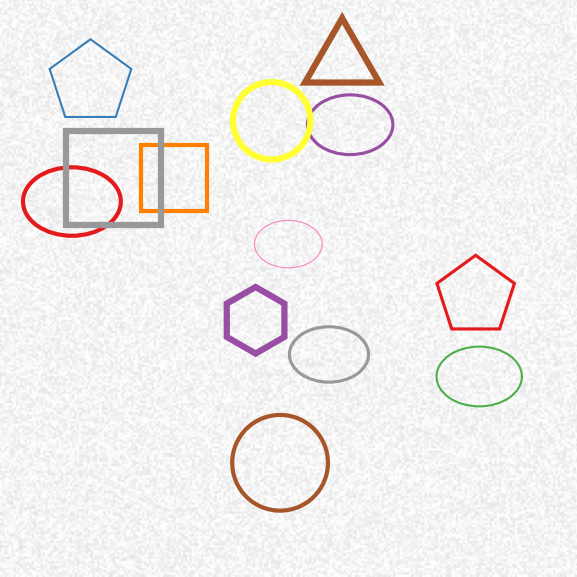[{"shape": "pentagon", "thickness": 1.5, "radius": 0.35, "center": [0.824, 0.487]}, {"shape": "oval", "thickness": 2, "radius": 0.42, "center": [0.125, 0.65]}, {"shape": "pentagon", "thickness": 1, "radius": 0.37, "center": [0.157, 0.857]}, {"shape": "oval", "thickness": 1, "radius": 0.37, "center": [0.83, 0.347]}, {"shape": "hexagon", "thickness": 3, "radius": 0.29, "center": [0.443, 0.445]}, {"shape": "oval", "thickness": 1.5, "radius": 0.37, "center": [0.606, 0.783]}, {"shape": "square", "thickness": 2, "radius": 0.29, "center": [0.302, 0.692]}, {"shape": "circle", "thickness": 3, "radius": 0.34, "center": [0.47, 0.79]}, {"shape": "triangle", "thickness": 3, "radius": 0.37, "center": [0.592, 0.893]}, {"shape": "circle", "thickness": 2, "radius": 0.41, "center": [0.485, 0.198]}, {"shape": "oval", "thickness": 0.5, "radius": 0.29, "center": [0.499, 0.576]}, {"shape": "oval", "thickness": 1.5, "radius": 0.34, "center": [0.57, 0.385]}, {"shape": "square", "thickness": 3, "radius": 0.41, "center": [0.197, 0.691]}]